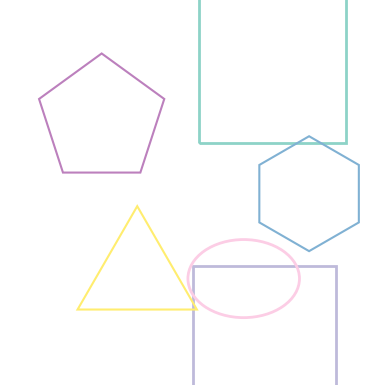[{"shape": "square", "thickness": 2, "radius": 0.95, "center": [0.709, 0.82]}, {"shape": "square", "thickness": 2, "radius": 0.93, "center": [0.687, 0.125]}, {"shape": "hexagon", "thickness": 1.5, "radius": 0.75, "center": [0.803, 0.497]}, {"shape": "oval", "thickness": 2, "radius": 0.72, "center": [0.633, 0.276]}, {"shape": "pentagon", "thickness": 1.5, "radius": 0.85, "center": [0.264, 0.69]}, {"shape": "triangle", "thickness": 1.5, "radius": 0.89, "center": [0.356, 0.285]}]